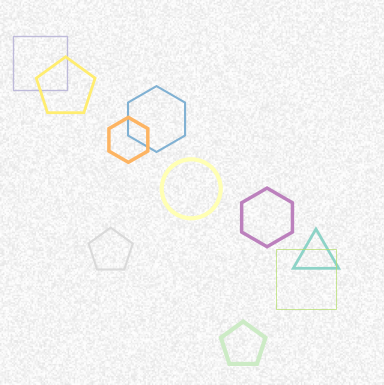[{"shape": "triangle", "thickness": 2, "radius": 0.34, "center": [0.821, 0.337]}, {"shape": "circle", "thickness": 3, "radius": 0.38, "center": [0.497, 0.51]}, {"shape": "square", "thickness": 1, "radius": 0.35, "center": [0.105, 0.837]}, {"shape": "hexagon", "thickness": 1.5, "radius": 0.43, "center": [0.407, 0.691]}, {"shape": "hexagon", "thickness": 2.5, "radius": 0.29, "center": [0.333, 0.637]}, {"shape": "square", "thickness": 0.5, "radius": 0.39, "center": [0.794, 0.275]}, {"shape": "pentagon", "thickness": 1.5, "radius": 0.3, "center": [0.287, 0.349]}, {"shape": "hexagon", "thickness": 2.5, "radius": 0.38, "center": [0.694, 0.435]}, {"shape": "pentagon", "thickness": 3, "radius": 0.3, "center": [0.632, 0.104]}, {"shape": "pentagon", "thickness": 2, "radius": 0.4, "center": [0.171, 0.772]}]